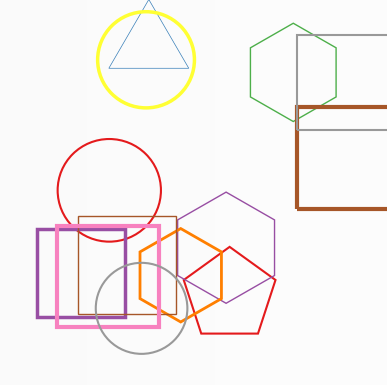[{"shape": "circle", "thickness": 1.5, "radius": 0.67, "center": [0.282, 0.506]}, {"shape": "pentagon", "thickness": 1.5, "radius": 0.62, "center": [0.593, 0.234]}, {"shape": "triangle", "thickness": 0.5, "radius": 0.6, "center": [0.384, 0.882]}, {"shape": "hexagon", "thickness": 1, "radius": 0.64, "center": [0.757, 0.812]}, {"shape": "square", "thickness": 2.5, "radius": 0.57, "center": [0.209, 0.291]}, {"shape": "hexagon", "thickness": 1, "radius": 0.72, "center": [0.583, 0.357]}, {"shape": "hexagon", "thickness": 2, "radius": 0.61, "center": [0.466, 0.285]}, {"shape": "circle", "thickness": 2.5, "radius": 0.62, "center": [0.377, 0.845]}, {"shape": "square", "thickness": 1, "radius": 0.63, "center": [0.328, 0.311]}, {"shape": "square", "thickness": 3, "radius": 0.66, "center": [0.9, 0.59]}, {"shape": "square", "thickness": 3, "radius": 0.66, "center": [0.278, 0.283]}, {"shape": "circle", "thickness": 1.5, "radius": 0.59, "center": [0.365, 0.199]}, {"shape": "square", "thickness": 1.5, "radius": 0.62, "center": [0.889, 0.785]}]